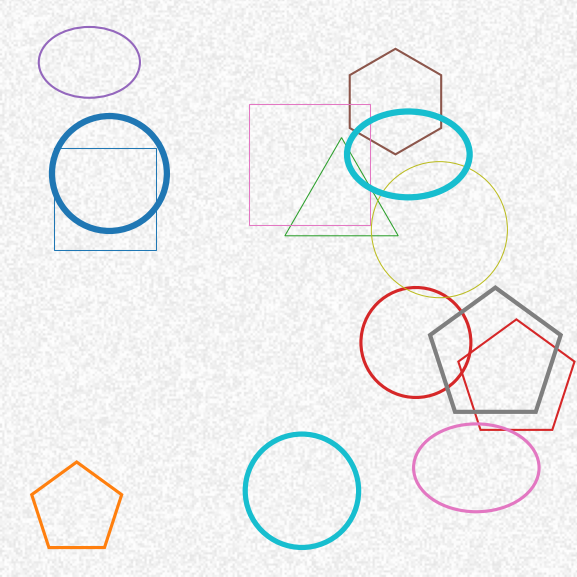[{"shape": "square", "thickness": 0.5, "radius": 0.44, "center": [0.182, 0.655]}, {"shape": "circle", "thickness": 3, "radius": 0.5, "center": [0.189, 0.699]}, {"shape": "pentagon", "thickness": 1.5, "radius": 0.41, "center": [0.133, 0.117]}, {"shape": "triangle", "thickness": 0.5, "radius": 0.57, "center": [0.591, 0.648]}, {"shape": "circle", "thickness": 1.5, "radius": 0.48, "center": [0.72, 0.406]}, {"shape": "pentagon", "thickness": 1, "radius": 0.53, "center": [0.894, 0.34]}, {"shape": "oval", "thickness": 1, "radius": 0.44, "center": [0.155, 0.891]}, {"shape": "hexagon", "thickness": 1, "radius": 0.46, "center": [0.685, 0.823]}, {"shape": "oval", "thickness": 1.5, "radius": 0.54, "center": [0.825, 0.189]}, {"shape": "square", "thickness": 0.5, "radius": 0.52, "center": [0.536, 0.714]}, {"shape": "pentagon", "thickness": 2, "radius": 0.59, "center": [0.858, 0.382]}, {"shape": "circle", "thickness": 0.5, "radius": 0.59, "center": [0.761, 0.601]}, {"shape": "oval", "thickness": 3, "radius": 0.53, "center": [0.707, 0.732]}, {"shape": "circle", "thickness": 2.5, "radius": 0.49, "center": [0.523, 0.149]}]